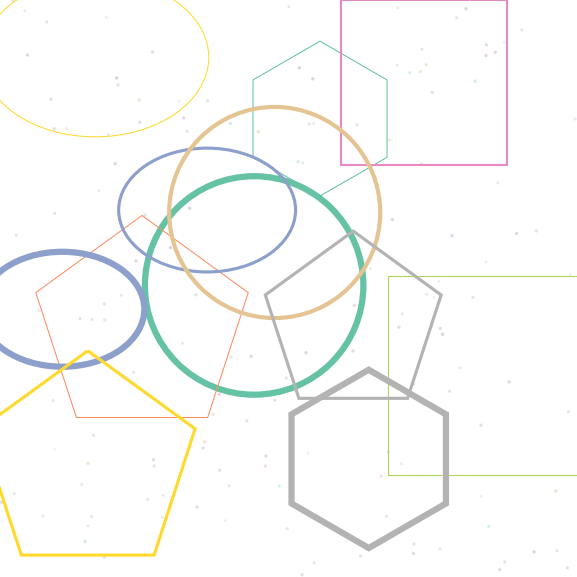[{"shape": "hexagon", "thickness": 0.5, "radius": 0.67, "center": [0.554, 0.794]}, {"shape": "circle", "thickness": 3, "radius": 0.95, "center": [0.44, 0.505]}, {"shape": "pentagon", "thickness": 0.5, "radius": 0.97, "center": [0.246, 0.433]}, {"shape": "oval", "thickness": 3, "radius": 0.71, "center": [0.108, 0.464]}, {"shape": "oval", "thickness": 1.5, "radius": 0.77, "center": [0.359, 0.635]}, {"shape": "square", "thickness": 1, "radius": 0.72, "center": [0.735, 0.856]}, {"shape": "square", "thickness": 0.5, "radius": 0.86, "center": [0.844, 0.349]}, {"shape": "pentagon", "thickness": 1.5, "radius": 0.98, "center": [0.152, 0.196]}, {"shape": "oval", "thickness": 0.5, "radius": 0.98, "center": [0.165, 0.9]}, {"shape": "circle", "thickness": 2, "radius": 0.91, "center": [0.476, 0.631]}, {"shape": "hexagon", "thickness": 3, "radius": 0.77, "center": [0.638, 0.204]}, {"shape": "pentagon", "thickness": 1.5, "radius": 0.8, "center": [0.612, 0.439]}]